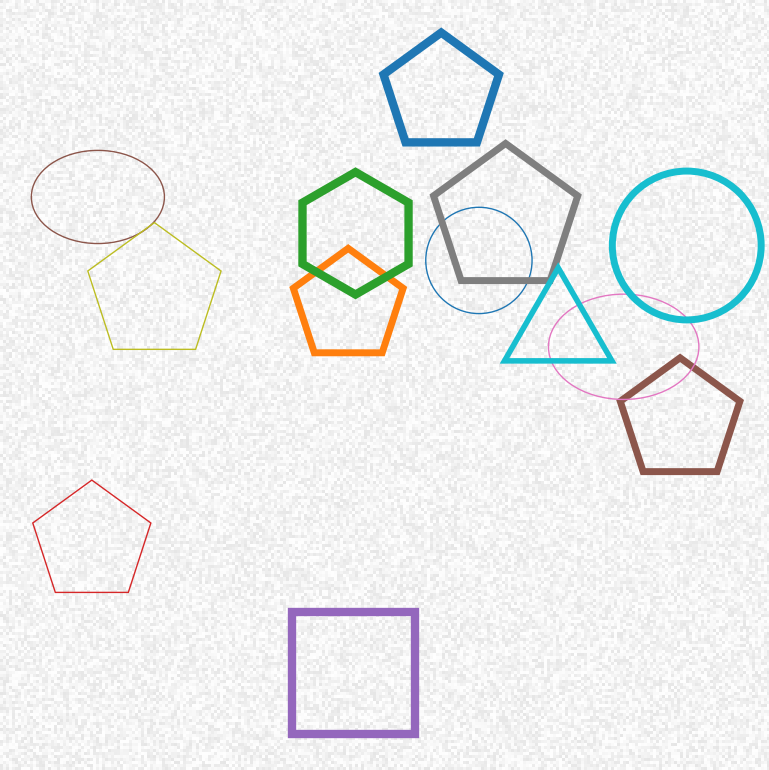[{"shape": "pentagon", "thickness": 3, "radius": 0.39, "center": [0.573, 0.879]}, {"shape": "circle", "thickness": 0.5, "radius": 0.35, "center": [0.622, 0.662]}, {"shape": "pentagon", "thickness": 2.5, "radius": 0.37, "center": [0.452, 0.602]}, {"shape": "hexagon", "thickness": 3, "radius": 0.4, "center": [0.462, 0.697]}, {"shape": "pentagon", "thickness": 0.5, "radius": 0.4, "center": [0.119, 0.296]}, {"shape": "square", "thickness": 3, "radius": 0.4, "center": [0.459, 0.126]}, {"shape": "pentagon", "thickness": 2.5, "radius": 0.41, "center": [0.883, 0.454]}, {"shape": "oval", "thickness": 0.5, "radius": 0.43, "center": [0.127, 0.744]}, {"shape": "oval", "thickness": 0.5, "radius": 0.49, "center": [0.81, 0.55]}, {"shape": "pentagon", "thickness": 2.5, "radius": 0.49, "center": [0.657, 0.715]}, {"shape": "pentagon", "thickness": 0.5, "radius": 0.45, "center": [0.201, 0.62]}, {"shape": "triangle", "thickness": 2, "radius": 0.4, "center": [0.725, 0.572]}, {"shape": "circle", "thickness": 2.5, "radius": 0.48, "center": [0.892, 0.681]}]